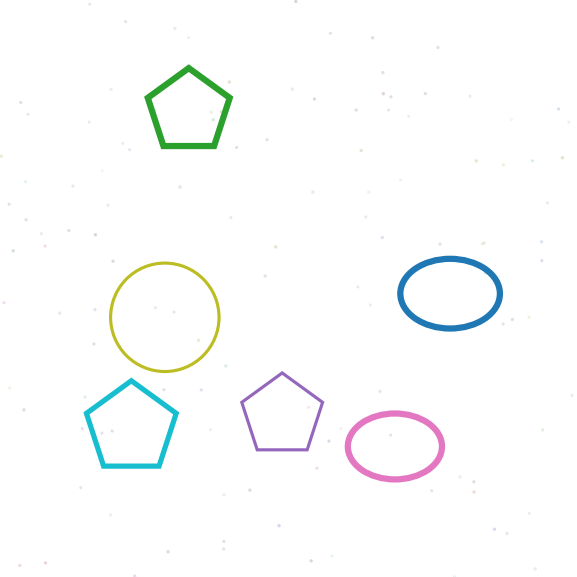[{"shape": "oval", "thickness": 3, "radius": 0.43, "center": [0.779, 0.491]}, {"shape": "pentagon", "thickness": 3, "radius": 0.37, "center": [0.327, 0.807]}, {"shape": "pentagon", "thickness": 1.5, "radius": 0.37, "center": [0.489, 0.28]}, {"shape": "oval", "thickness": 3, "radius": 0.41, "center": [0.684, 0.226]}, {"shape": "circle", "thickness": 1.5, "radius": 0.47, "center": [0.285, 0.45]}, {"shape": "pentagon", "thickness": 2.5, "radius": 0.41, "center": [0.227, 0.258]}]